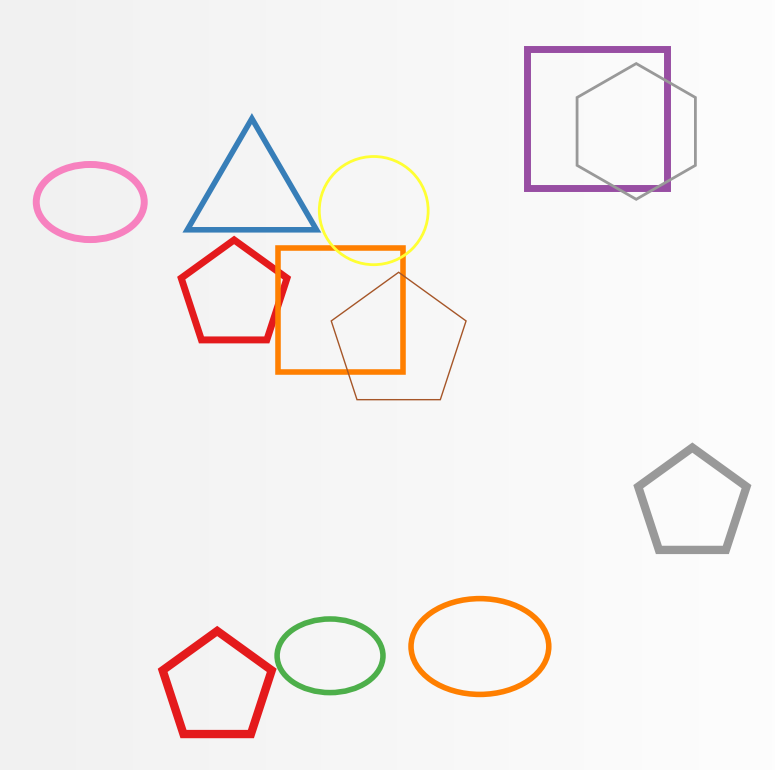[{"shape": "pentagon", "thickness": 2.5, "radius": 0.36, "center": [0.302, 0.617]}, {"shape": "pentagon", "thickness": 3, "radius": 0.37, "center": [0.28, 0.107]}, {"shape": "triangle", "thickness": 2, "radius": 0.48, "center": [0.325, 0.75]}, {"shape": "oval", "thickness": 2, "radius": 0.34, "center": [0.426, 0.148]}, {"shape": "square", "thickness": 2.5, "radius": 0.45, "center": [0.771, 0.847]}, {"shape": "square", "thickness": 2, "radius": 0.4, "center": [0.439, 0.598]}, {"shape": "oval", "thickness": 2, "radius": 0.44, "center": [0.619, 0.16]}, {"shape": "circle", "thickness": 1, "radius": 0.35, "center": [0.482, 0.726]}, {"shape": "pentagon", "thickness": 0.5, "radius": 0.46, "center": [0.514, 0.555]}, {"shape": "oval", "thickness": 2.5, "radius": 0.35, "center": [0.116, 0.738]}, {"shape": "pentagon", "thickness": 3, "radius": 0.37, "center": [0.893, 0.345]}, {"shape": "hexagon", "thickness": 1, "radius": 0.44, "center": [0.821, 0.829]}]